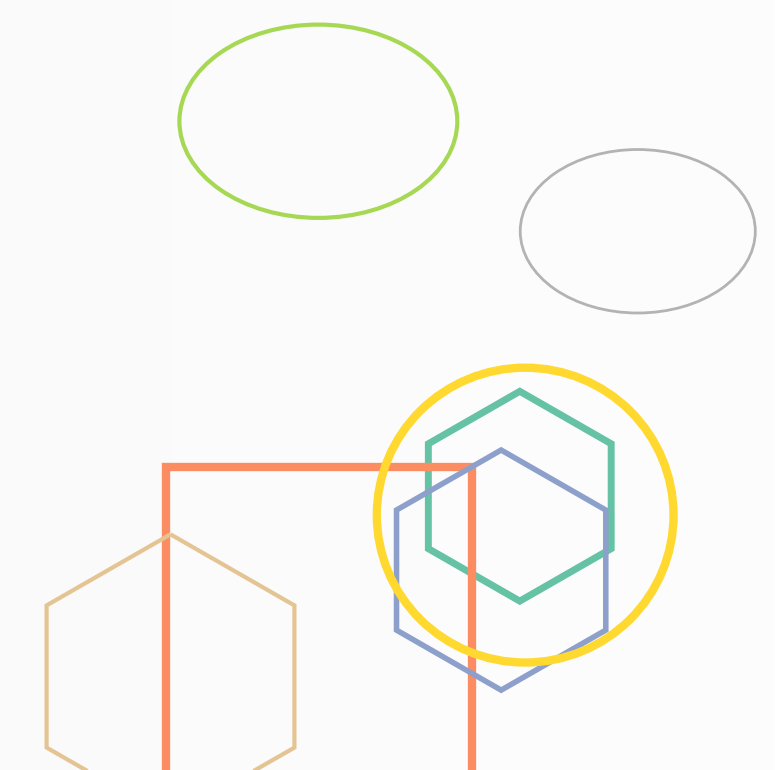[{"shape": "hexagon", "thickness": 2.5, "radius": 0.68, "center": [0.671, 0.356]}, {"shape": "square", "thickness": 3, "radius": 0.99, "center": [0.412, 0.196]}, {"shape": "hexagon", "thickness": 2, "radius": 0.78, "center": [0.647, 0.26]}, {"shape": "oval", "thickness": 1.5, "radius": 0.9, "center": [0.411, 0.843]}, {"shape": "circle", "thickness": 3, "radius": 0.96, "center": [0.678, 0.331]}, {"shape": "hexagon", "thickness": 1.5, "radius": 0.92, "center": [0.22, 0.121]}, {"shape": "oval", "thickness": 1, "radius": 0.76, "center": [0.823, 0.7]}]